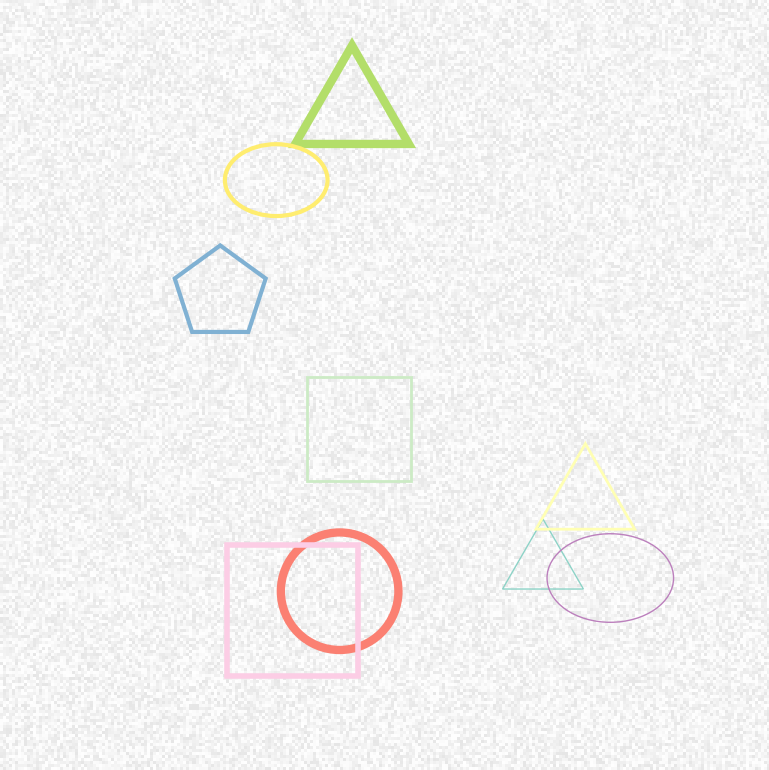[{"shape": "triangle", "thickness": 0.5, "radius": 0.3, "center": [0.705, 0.265]}, {"shape": "triangle", "thickness": 1, "radius": 0.37, "center": [0.76, 0.35]}, {"shape": "circle", "thickness": 3, "radius": 0.38, "center": [0.441, 0.232]}, {"shape": "pentagon", "thickness": 1.5, "radius": 0.31, "center": [0.286, 0.619]}, {"shape": "triangle", "thickness": 3, "radius": 0.43, "center": [0.457, 0.856]}, {"shape": "square", "thickness": 2, "radius": 0.43, "center": [0.38, 0.207]}, {"shape": "oval", "thickness": 0.5, "radius": 0.41, "center": [0.793, 0.249]}, {"shape": "square", "thickness": 1, "radius": 0.34, "center": [0.466, 0.443]}, {"shape": "oval", "thickness": 1.5, "radius": 0.33, "center": [0.359, 0.766]}]